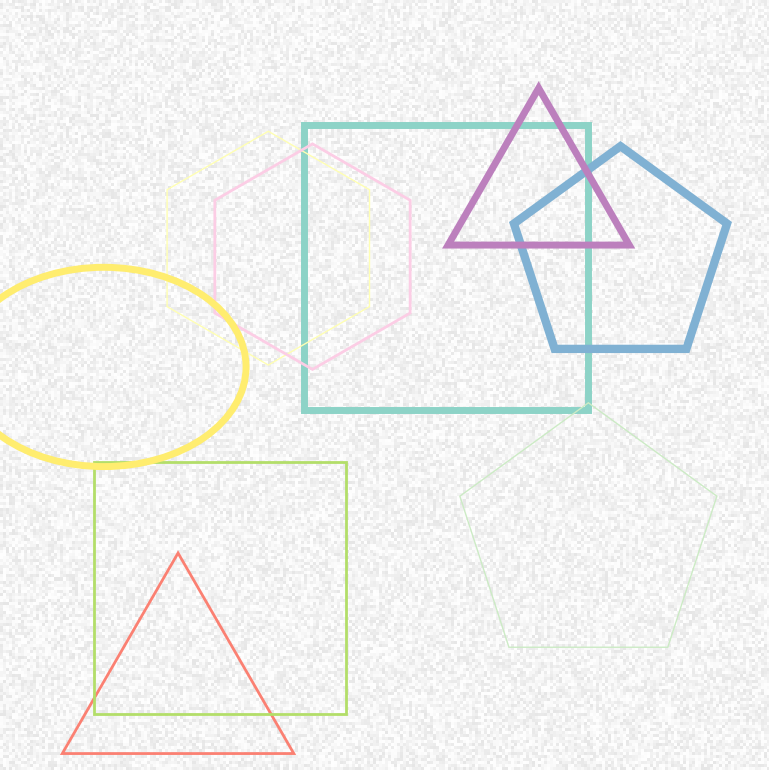[{"shape": "square", "thickness": 2.5, "radius": 0.92, "center": [0.579, 0.652]}, {"shape": "hexagon", "thickness": 0.5, "radius": 0.76, "center": [0.348, 0.678]}, {"shape": "triangle", "thickness": 1, "radius": 0.87, "center": [0.231, 0.108]}, {"shape": "pentagon", "thickness": 3, "radius": 0.73, "center": [0.806, 0.665]}, {"shape": "square", "thickness": 1, "radius": 0.82, "center": [0.286, 0.237]}, {"shape": "hexagon", "thickness": 1, "radius": 0.73, "center": [0.406, 0.667]}, {"shape": "triangle", "thickness": 2.5, "radius": 0.68, "center": [0.7, 0.75]}, {"shape": "pentagon", "thickness": 0.5, "radius": 0.88, "center": [0.764, 0.301]}, {"shape": "oval", "thickness": 2.5, "radius": 0.92, "center": [0.135, 0.523]}]